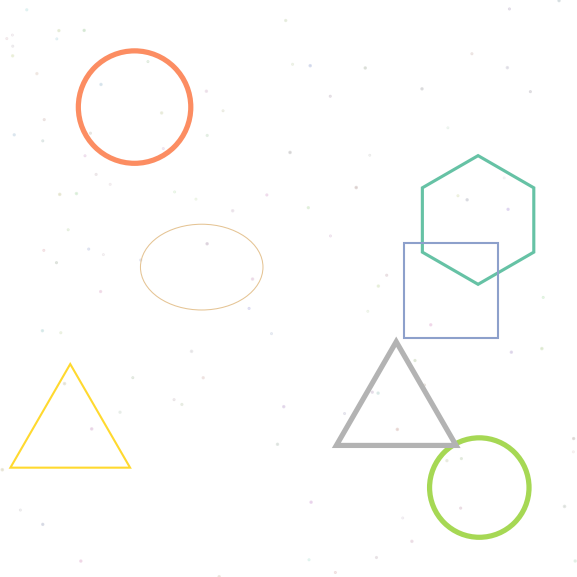[{"shape": "hexagon", "thickness": 1.5, "radius": 0.56, "center": [0.828, 0.618]}, {"shape": "circle", "thickness": 2.5, "radius": 0.49, "center": [0.233, 0.814]}, {"shape": "square", "thickness": 1, "radius": 0.41, "center": [0.781, 0.496]}, {"shape": "circle", "thickness": 2.5, "radius": 0.43, "center": [0.83, 0.155]}, {"shape": "triangle", "thickness": 1, "radius": 0.6, "center": [0.122, 0.249]}, {"shape": "oval", "thickness": 0.5, "radius": 0.53, "center": [0.349, 0.537]}, {"shape": "triangle", "thickness": 2.5, "radius": 0.6, "center": [0.686, 0.288]}]